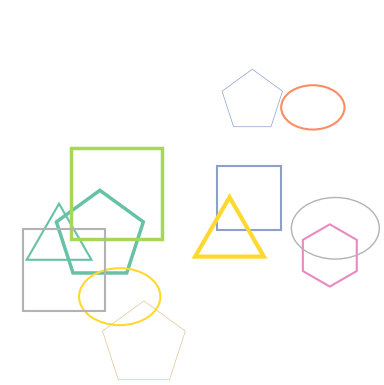[{"shape": "pentagon", "thickness": 2.5, "radius": 0.59, "center": [0.259, 0.387]}, {"shape": "triangle", "thickness": 1.5, "radius": 0.49, "center": [0.153, 0.374]}, {"shape": "oval", "thickness": 1.5, "radius": 0.41, "center": [0.813, 0.721]}, {"shape": "square", "thickness": 1.5, "radius": 0.42, "center": [0.647, 0.486]}, {"shape": "pentagon", "thickness": 0.5, "radius": 0.41, "center": [0.655, 0.738]}, {"shape": "hexagon", "thickness": 1.5, "radius": 0.4, "center": [0.857, 0.336]}, {"shape": "square", "thickness": 2.5, "radius": 0.59, "center": [0.302, 0.498]}, {"shape": "oval", "thickness": 1.5, "radius": 0.53, "center": [0.311, 0.229]}, {"shape": "triangle", "thickness": 3, "radius": 0.51, "center": [0.596, 0.385]}, {"shape": "pentagon", "thickness": 0.5, "radius": 0.57, "center": [0.374, 0.105]}, {"shape": "oval", "thickness": 1, "radius": 0.57, "center": [0.871, 0.407]}, {"shape": "square", "thickness": 1.5, "radius": 0.53, "center": [0.167, 0.298]}]